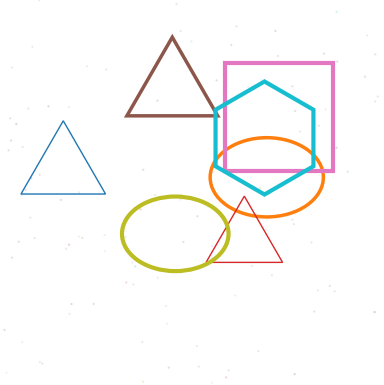[{"shape": "triangle", "thickness": 1, "radius": 0.63, "center": [0.164, 0.559]}, {"shape": "oval", "thickness": 2.5, "radius": 0.74, "center": [0.693, 0.539]}, {"shape": "triangle", "thickness": 1, "radius": 0.57, "center": [0.635, 0.376]}, {"shape": "triangle", "thickness": 2.5, "radius": 0.68, "center": [0.447, 0.767]}, {"shape": "square", "thickness": 3, "radius": 0.7, "center": [0.726, 0.696]}, {"shape": "oval", "thickness": 3, "radius": 0.69, "center": [0.455, 0.393]}, {"shape": "hexagon", "thickness": 3, "radius": 0.73, "center": [0.687, 0.642]}]